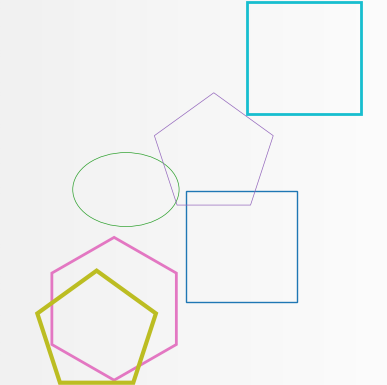[{"shape": "square", "thickness": 1, "radius": 0.72, "center": [0.623, 0.36]}, {"shape": "oval", "thickness": 0.5, "radius": 0.69, "center": [0.325, 0.508]}, {"shape": "pentagon", "thickness": 0.5, "radius": 0.81, "center": [0.552, 0.598]}, {"shape": "hexagon", "thickness": 2, "radius": 0.93, "center": [0.294, 0.198]}, {"shape": "pentagon", "thickness": 3, "radius": 0.8, "center": [0.249, 0.136]}, {"shape": "square", "thickness": 2, "radius": 0.73, "center": [0.785, 0.85]}]